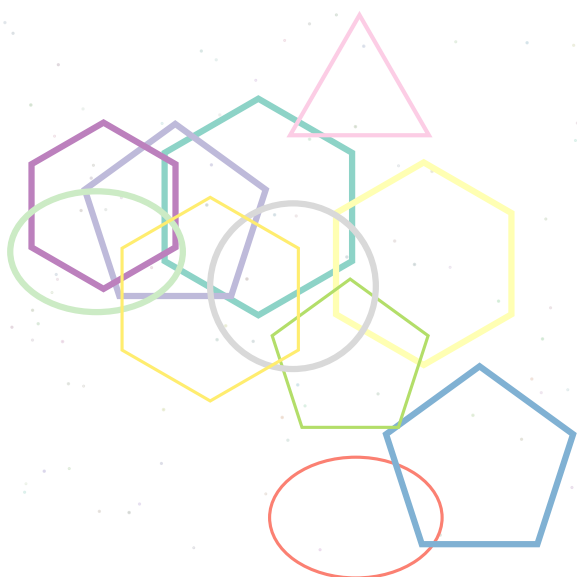[{"shape": "hexagon", "thickness": 3, "radius": 0.94, "center": [0.447, 0.641]}, {"shape": "hexagon", "thickness": 3, "radius": 0.88, "center": [0.734, 0.543]}, {"shape": "pentagon", "thickness": 3, "radius": 0.82, "center": [0.303, 0.62]}, {"shape": "oval", "thickness": 1.5, "radius": 0.75, "center": [0.616, 0.103]}, {"shape": "pentagon", "thickness": 3, "radius": 0.85, "center": [0.83, 0.195]}, {"shape": "pentagon", "thickness": 1.5, "radius": 0.71, "center": [0.606, 0.374]}, {"shape": "triangle", "thickness": 2, "radius": 0.69, "center": [0.623, 0.834]}, {"shape": "circle", "thickness": 3, "radius": 0.72, "center": [0.507, 0.504]}, {"shape": "hexagon", "thickness": 3, "radius": 0.72, "center": [0.179, 0.643]}, {"shape": "oval", "thickness": 3, "radius": 0.75, "center": [0.167, 0.563]}, {"shape": "hexagon", "thickness": 1.5, "radius": 0.88, "center": [0.364, 0.481]}]